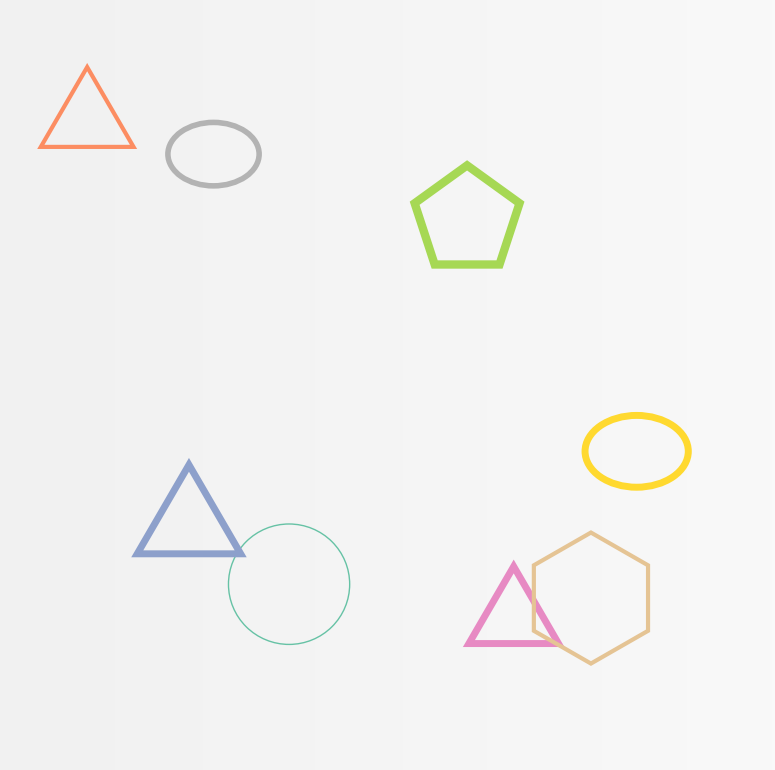[{"shape": "circle", "thickness": 0.5, "radius": 0.39, "center": [0.373, 0.241]}, {"shape": "triangle", "thickness": 1.5, "radius": 0.35, "center": [0.112, 0.844]}, {"shape": "triangle", "thickness": 2.5, "radius": 0.39, "center": [0.244, 0.319]}, {"shape": "triangle", "thickness": 2.5, "radius": 0.33, "center": [0.663, 0.198]}, {"shape": "pentagon", "thickness": 3, "radius": 0.36, "center": [0.603, 0.714]}, {"shape": "oval", "thickness": 2.5, "radius": 0.33, "center": [0.822, 0.414]}, {"shape": "hexagon", "thickness": 1.5, "radius": 0.43, "center": [0.763, 0.223]}, {"shape": "oval", "thickness": 2, "radius": 0.29, "center": [0.276, 0.8]}]